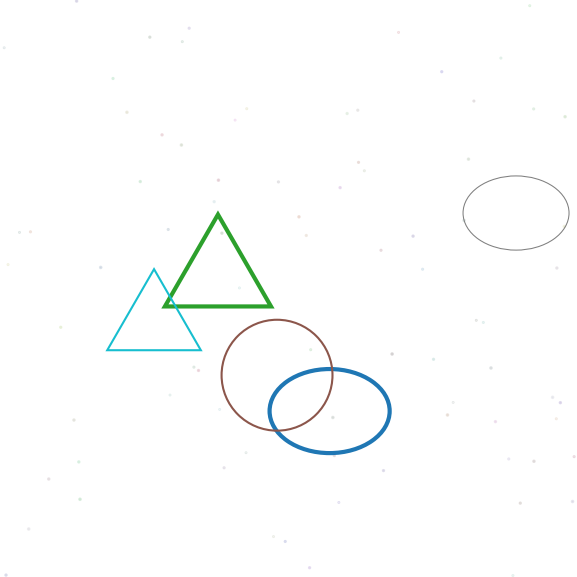[{"shape": "oval", "thickness": 2, "radius": 0.52, "center": [0.571, 0.287]}, {"shape": "triangle", "thickness": 2, "radius": 0.53, "center": [0.377, 0.522]}, {"shape": "circle", "thickness": 1, "radius": 0.48, "center": [0.48, 0.349]}, {"shape": "oval", "thickness": 0.5, "radius": 0.46, "center": [0.894, 0.63]}, {"shape": "triangle", "thickness": 1, "radius": 0.47, "center": [0.267, 0.439]}]